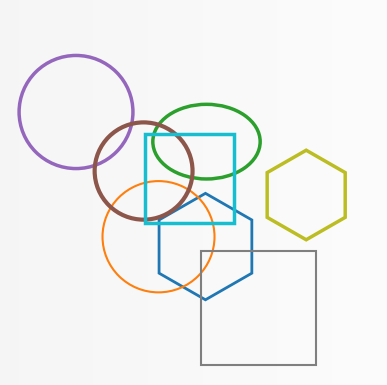[{"shape": "hexagon", "thickness": 2, "radius": 0.69, "center": [0.53, 0.36]}, {"shape": "circle", "thickness": 1.5, "radius": 0.72, "center": [0.409, 0.385]}, {"shape": "oval", "thickness": 2.5, "radius": 0.69, "center": [0.533, 0.632]}, {"shape": "circle", "thickness": 2.5, "radius": 0.73, "center": [0.196, 0.709]}, {"shape": "circle", "thickness": 3, "radius": 0.63, "center": [0.371, 0.556]}, {"shape": "square", "thickness": 1.5, "radius": 0.74, "center": [0.668, 0.2]}, {"shape": "hexagon", "thickness": 2.5, "radius": 0.58, "center": [0.79, 0.494]}, {"shape": "square", "thickness": 2.5, "radius": 0.58, "center": [0.489, 0.536]}]